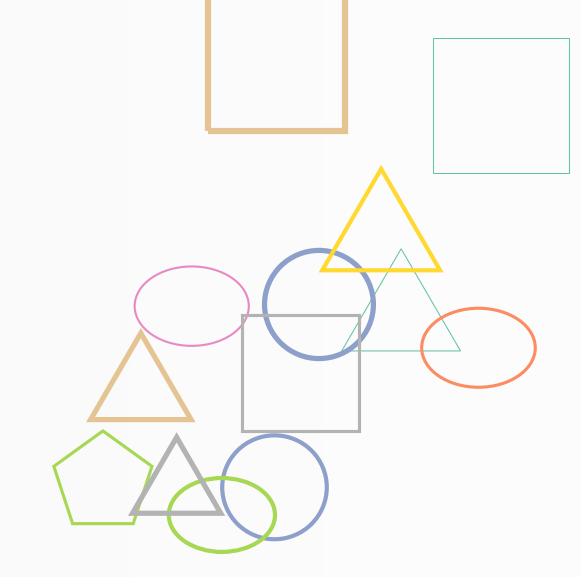[{"shape": "triangle", "thickness": 0.5, "radius": 0.59, "center": [0.69, 0.45]}, {"shape": "square", "thickness": 0.5, "radius": 0.59, "center": [0.862, 0.817]}, {"shape": "oval", "thickness": 1.5, "radius": 0.49, "center": [0.823, 0.397]}, {"shape": "circle", "thickness": 2, "radius": 0.45, "center": [0.472, 0.155]}, {"shape": "circle", "thickness": 2.5, "radius": 0.47, "center": [0.549, 0.472]}, {"shape": "oval", "thickness": 1, "radius": 0.49, "center": [0.33, 0.469]}, {"shape": "oval", "thickness": 2, "radius": 0.46, "center": [0.382, 0.107]}, {"shape": "pentagon", "thickness": 1.5, "radius": 0.44, "center": [0.177, 0.164]}, {"shape": "triangle", "thickness": 2, "radius": 0.59, "center": [0.656, 0.59]}, {"shape": "triangle", "thickness": 2.5, "radius": 0.5, "center": [0.242, 0.322]}, {"shape": "square", "thickness": 3, "radius": 0.59, "center": [0.475, 0.89]}, {"shape": "triangle", "thickness": 2.5, "radius": 0.44, "center": [0.304, 0.154]}, {"shape": "square", "thickness": 1.5, "radius": 0.5, "center": [0.517, 0.353]}]